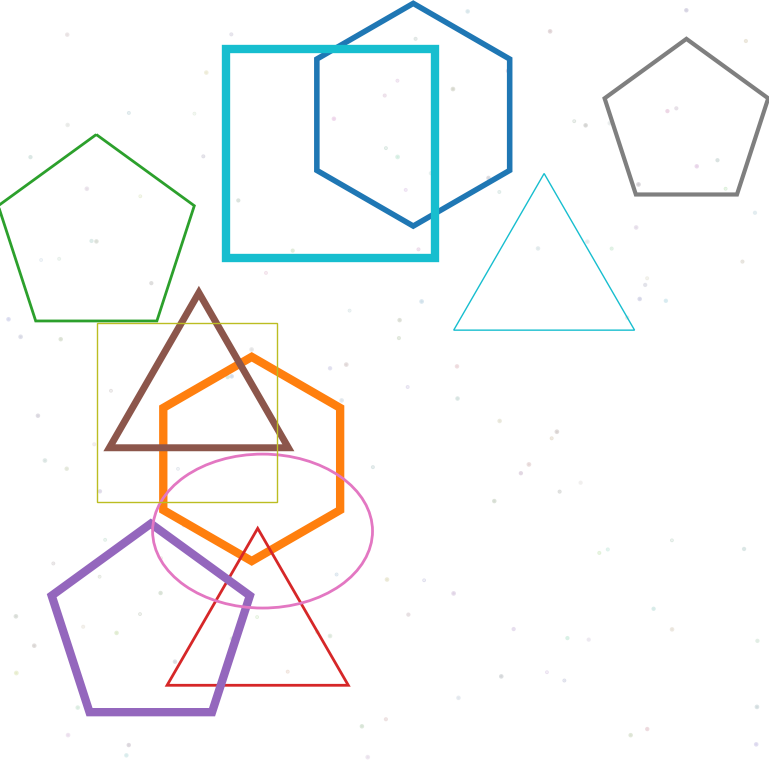[{"shape": "hexagon", "thickness": 2, "radius": 0.72, "center": [0.537, 0.851]}, {"shape": "hexagon", "thickness": 3, "radius": 0.66, "center": [0.327, 0.404]}, {"shape": "pentagon", "thickness": 1, "radius": 0.67, "center": [0.125, 0.691]}, {"shape": "triangle", "thickness": 1, "radius": 0.68, "center": [0.335, 0.178]}, {"shape": "pentagon", "thickness": 3, "radius": 0.68, "center": [0.196, 0.185]}, {"shape": "triangle", "thickness": 2.5, "radius": 0.67, "center": [0.258, 0.486]}, {"shape": "oval", "thickness": 1, "radius": 0.71, "center": [0.341, 0.31]}, {"shape": "pentagon", "thickness": 1.5, "radius": 0.56, "center": [0.891, 0.838]}, {"shape": "square", "thickness": 0.5, "radius": 0.58, "center": [0.243, 0.464]}, {"shape": "triangle", "thickness": 0.5, "radius": 0.68, "center": [0.707, 0.639]}, {"shape": "square", "thickness": 3, "radius": 0.68, "center": [0.429, 0.801]}]